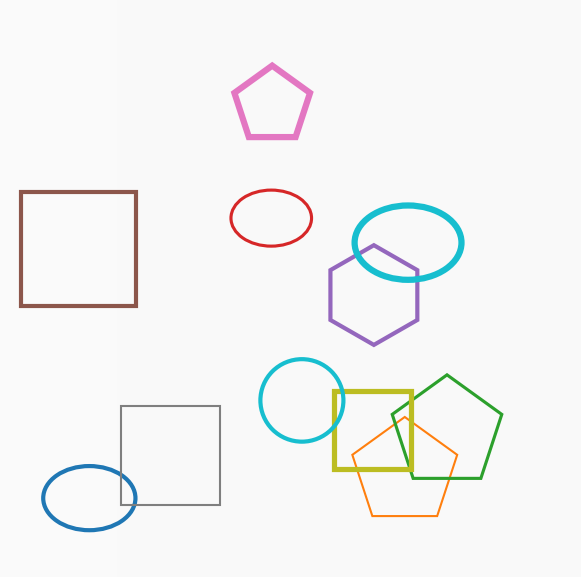[{"shape": "oval", "thickness": 2, "radius": 0.4, "center": [0.154, 0.137]}, {"shape": "pentagon", "thickness": 1, "radius": 0.47, "center": [0.696, 0.182]}, {"shape": "pentagon", "thickness": 1.5, "radius": 0.5, "center": [0.769, 0.251]}, {"shape": "oval", "thickness": 1.5, "radius": 0.35, "center": [0.467, 0.621]}, {"shape": "hexagon", "thickness": 2, "radius": 0.43, "center": [0.643, 0.488]}, {"shape": "square", "thickness": 2, "radius": 0.49, "center": [0.135, 0.568]}, {"shape": "pentagon", "thickness": 3, "radius": 0.34, "center": [0.468, 0.817]}, {"shape": "square", "thickness": 1, "radius": 0.43, "center": [0.293, 0.21]}, {"shape": "square", "thickness": 2.5, "radius": 0.33, "center": [0.641, 0.254]}, {"shape": "oval", "thickness": 3, "radius": 0.46, "center": [0.702, 0.579]}, {"shape": "circle", "thickness": 2, "radius": 0.36, "center": [0.519, 0.306]}]